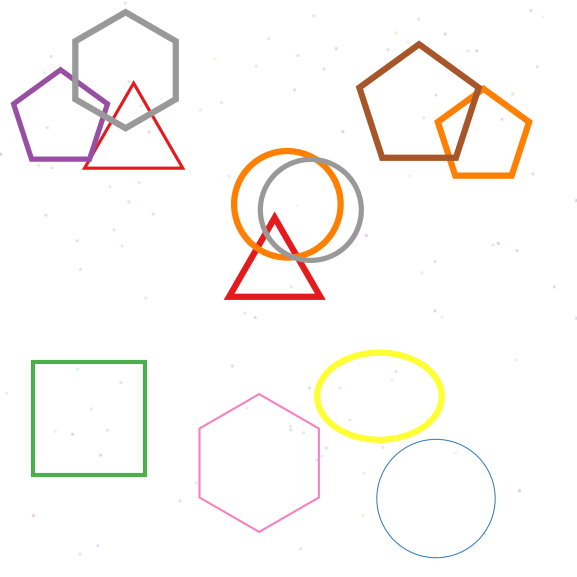[{"shape": "triangle", "thickness": 1.5, "radius": 0.49, "center": [0.231, 0.757]}, {"shape": "triangle", "thickness": 3, "radius": 0.46, "center": [0.476, 0.531]}, {"shape": "circle", "thickness": 0.5, "radius": 0.51, "center": [0.755, 0.136]}, {"shape": "square", "thickness": 2, "radius": 0.49, "center": [0.155, 0.274]}, {"shape": "pentagon", "thickness": 2.5, "radius": 0.43, "center": [0.105, 0.793]}, {"shape": "circle", "thickness": 3, "radius": 0.46, "center": [0.498, 0.645]}, {"shape": "pentagon", "thickness": 3, "radius": 0.42, "center": [0.837, 0.762]}, {"shape": "oval", "thickness": 3, "radius": 0.54, "center": [0.657, 0.313]}, {"shape": "pentagon", "thickness": 3, "radius": 0.54, "center": [0.726, 0.814]}, {"shape": "hexagon", "thickness": 1, "radius": 0.6, "center": [0.449, 0.197]}, {"shape": "circle", "thickness": 2.5, "radius": 0.44, "center": [0.538, 0.636]}, {"shape": "hexagon", "thickness": 3, "radius": 0.5, "center": [0.217, 0.878]}]